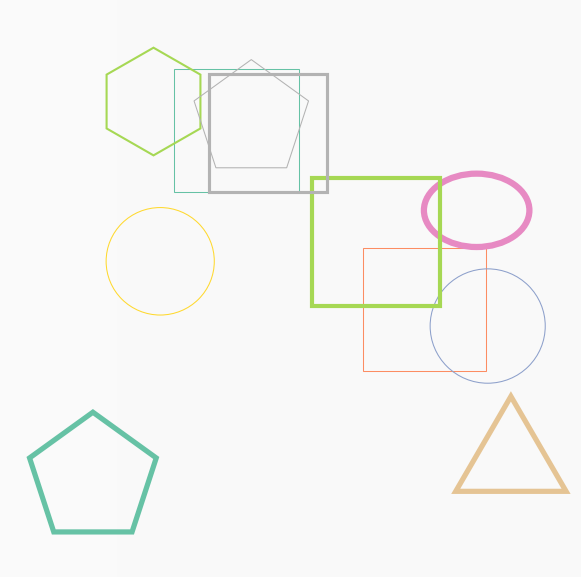[{"shape": "square", "thickness": 0.5, "radius": 0.54, "center": [0.407, 0.773]}, {"shape": "pentagon", "thickness": 2.5, "radius": 0.57, "center": [0.16, 0.171]}, {"shape": "square", "thickness": 0.5, "radius": 0.53, "center": [0.73, 0.463]}, {"shape": "circle", "thickness": 0.5, "radius": 0.5, "center": [0.839, 0.435]}, {"shape": "oval", "thickness": 3, "radius": 0.45, "center": [0.82, 0.635]}, {"shape": "hexagon", "thickness": 1, "radius": 0.47, "center": [0.264, 0.823]}, {"shape": "square", "thickness": 2, "radius": 0.55, "center": [0.648, 0.58]}, {"shape": "circle", "thickness": 0.5, "radius": 0.47, "center": [0.276, 0.547]}, {"shape": "triangle", "thickness": 2.5, "radius": 0.55, "center": [0.879, 0.203]}, {"shape": "square", "thickness": 1.5, "radius": 0.51, "center": [0.461, 0.769]}, {"shape": "pentagon", "thickness": 0.5, "radius": 0.52, "center": [0.432, 0.792]}]